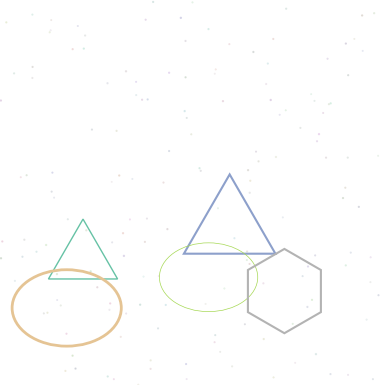[{"shape": "triangle", "thickness": 1, "radius": 0.52, "center": [0.216, 0.327]}, {"shape": "triangle", "thickness": 1.5, "radius": 0.69, "center": [0.597, 0.41]}, {"shape": "oval", "thickness": 0.5, "radius": 0.64, "center": [0.542, 0.28]}, {"shape": "oval", "thickness": 2, "radius": 0.71, "center": [0.173, 0.2]}, {"shape": "hexagon", "thickness": 1.5, "radius": 0.55, "center": [0.739, 0.244]}]